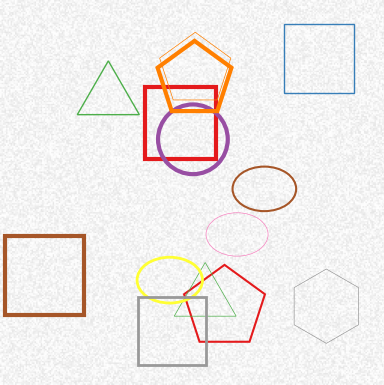[{"shape": "pentagon", "thickness": 1.5, "radius": 0.55, "center": [0.583, 0.202]}, {"shape": "square", "thickness": 3, "radius": 0.47, "center": [0.469, 0.68]}, {"shape": "square", "thickness": 1, "radius": 0.45, "center": [0.829, 0.849]}, {"shape": "triangle", "thickness": 0.5, "radius": 0.46, "center": [0.533, 0.225]}, {"shape": "triangle", "thickness": 1, "radius": 0.47, "center": [0.281, 0.749]}, {"shape": "circle", "thickness": 3, "radius": 0.45, "center": [0.501, 0.638]}, {"shape": "pentagon", "thickness": 3, "radius": 0.5, "center": [0.505, 0.793]}, {"shape": "pentagon", "thickness": 0.5, "radius": 0.49, "center": [0.507, 0.819]}, {"shape": "oval", "thickness": 2, "radius": 0.42, "center": [0.441, 0.272]}, {"shape": "square", "thickness": 3, "radius": 0.51, "center": [0.116, 0.284]}, {"shape": "oval", "thickness": 1.5, "radius": 0.41, "center": [0.687, 0.509]}, {"shape": "oval", "thickness": 0.5, "radius": 0.4, "center": [0.616, 0.391]}, {"shape": "hexagon", "thickness": 0.5, "radius": 0.48, "center": [0.848, 0.205]}, {"shape": "square", "thickness": 2, "radius": 0.44, "center": [0.447, 0.141]}]